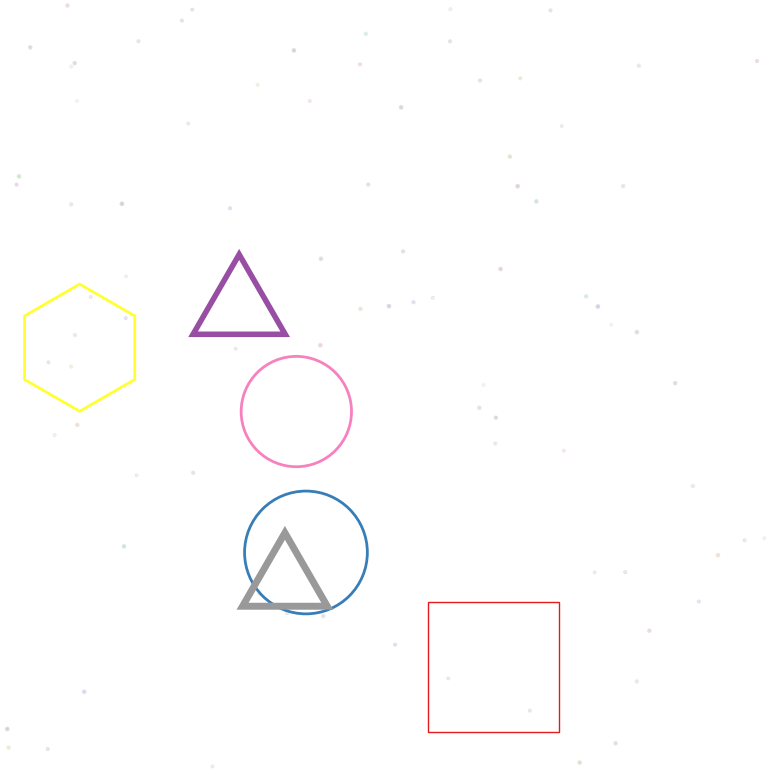[{"shape": "square", "thickness": 0.5, "radius": 0.42, "center": [0.641, 0.134]}, {"shape": "circle", "thickness": 1, "radius": 0.4, "center": [0.397, 0.283]}, {"shape": "triangle", "thickness": 2, "radius": 0.35, "center": [0.311, 0.6]}, {"shape": "hexagon", "thickness": 1, "radius": 0.41, "center": [0.103, 0.548]}, {"shape": "circle", "thickness": 1, "radius": 0.36, "center": [0.385, 0.466]}, {"shape": "triangle", "thickness": 2.5, "radius": 0.32, "center": [0.37, 0.244]}]